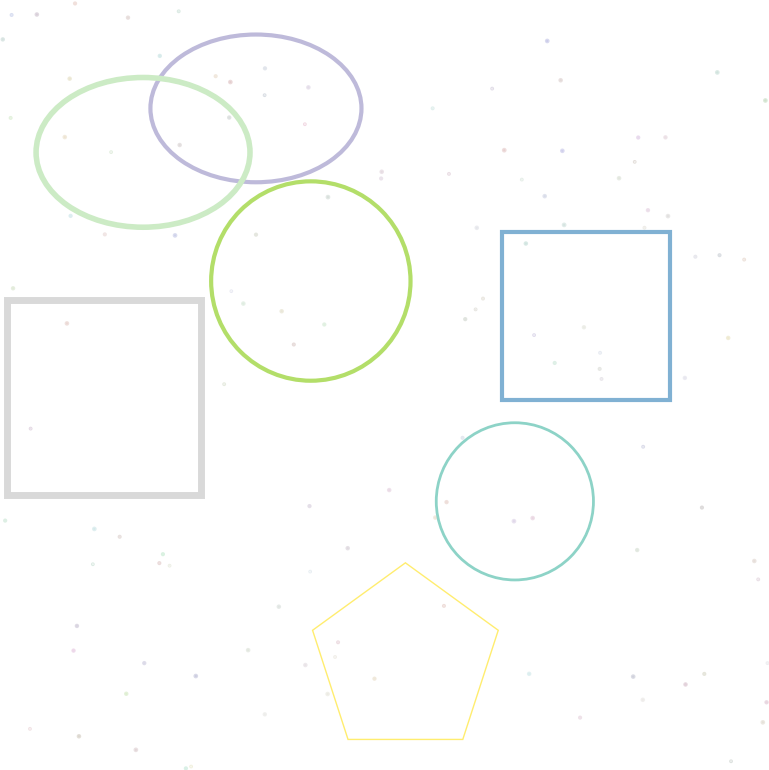[{"shape": "circle", "thickness": 1, "radius": 0.51, "center": [0.669, 0.349]}, {"shape": "oval", "thickness": 1.5, "radius": 0.69, "center": [0.332, 0.859]}, {"shape": "square", "thickness": 1.5, "radius": 0.55, "center": [0.761, 0.59]}, {"shape": "circle", "thickness": 1.5, "radius": 0.65, "center": [0.404, 0.635]}, {"shape": "square", "thickness": 2.5, "radius": 0.63, "center": [0.135, 0.484]}, {"shape": "oval", "thickness": 2, "radius": 0.69, "center": [0.186, 0.802]}, {"shape": "pentagon", "thickness": 0.5, "radius": 0.63, "center": [0.527, 0.142]}]